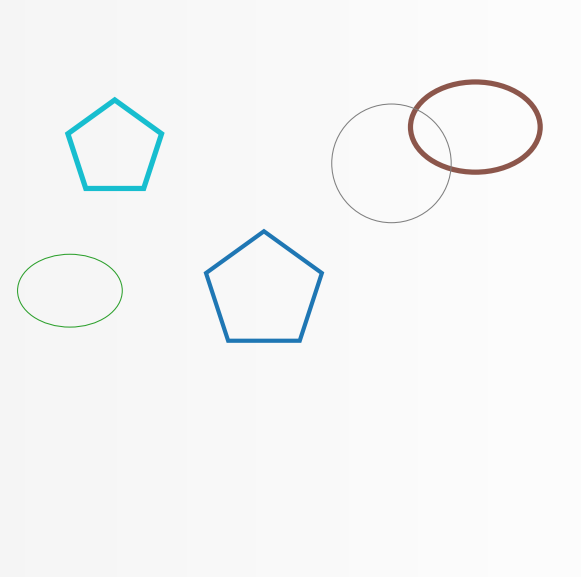[{"shape": "pentagon", "thickness": 2, "radius": 0.52, "center": [0.454, 0.494]}, {"shape": "oval", "thickness": 0.5, "radius": 0.45, "center": [0.12, 0.496]}, {"shape": "oval", "thickness": 2.5, "radius": 0.56, "center": [0.818, 0.779]}, {"shape": "circle", "thickness": 0.5, "radius": 0.51, "center": [0.673, 0.716]}, {"shape": "pentagon", "thickness": 2.5, "radius": 0.42, "center": [0.197, 0.741]}]